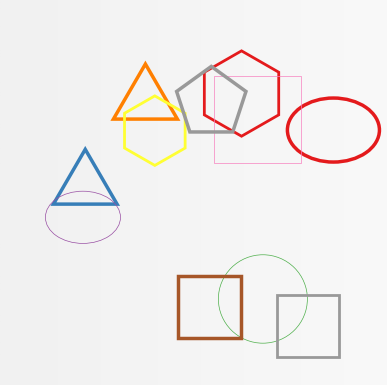[{"shape": "oval", "thickness": 2.5, "radius": 0.59, "center": [0.86, 0.662]}, {"shape": "hexagon", "thickness": 2, "radius": 0.55, "center": [0.623, 0.757]}, {"shape": "triangle", "thickness": 2.5, "radius": 0.47, "center": [0.22, 0.517]}, {"shape": "circle", "thickness": 0.5, "radius": 0.57, "center": [0.678, 0.223]}, {"shape": "oval", "thickness": 0.5, "radius": 0.48, "center": [0.214, 0.436]}, {"shape": "triangle", "thickness": 2.5, "radius": 0.48, "center": [0.375, 0.738]}, {"shape": "hexagon", "thickness": 2, "radius": 0.45, "center": [0.4, 0.661]}, {"shape": "square", "thickness": 2.5, "radius": 0.4, "center": [0.541, 0.203]}, {"shape": "square", "thickness": 0.5, "radius": 0.56, "center": [0.665, 0.689]}, {"shape": "square", "thickness": 2, "radius": 0.4, "center": [0.795, 0.153]}, {"shape": "pentagon", "thickness": 2.5, "radius": 0.47, "center": [0.545, 0.733]}]